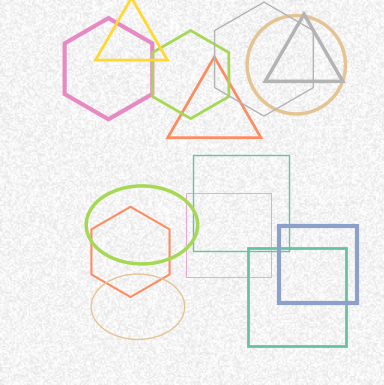[{"shape": "square", "thickness": 2, "radius": 0.64, "center": [0.772, 0.229]}, {"shape": "square", "thickness": 1, "radius": 0.62, "center": [0.626, 0.474]}, {"shape": "triangle", "thickness": 2, "radius": 0.7, "center": [0.557, 0.712]}, {"shape": "hexagon", "thickness": 1.5, "radius": 0.59, "center": [0.339, 0.346]}, {"shape": "square", "thickness": 3, "radius": 0.5, "center": [0.826, 0.312]}, {"shape": "hexagon", "thickness": 3, "radius": 0.66, "center": [0.282, 0.822]}, {"shape": "square", "thickness": 0.5, "radius": 0.55, "center": [0.594, 0.39]}, {"shape": "oval", "thickness": 2.5, "radius": 0.72, "center": [0.369, 0.416]}, {"shape": "hexagon", "thickness": 2, "radius": 0.57, "center": [0.495, 0.806]}, {"shape": "triangle", "thickness": 2, "radius": 0.54, "center": [0.341, 0.898]}, {"shape": "oval", "thickness": 1, "radius": 0.61, "center": [0.358, 0.203]}, {"shape": "circle", "thickness": 2.5, "radius": 0.64, "center": [0.77, 0.832]}, {"shape": "hexagon", "thickness": 1, "radius": 0.74, "center": [0.686, 0.847]}, {"shape": "triangle", "thickness": 2.5, "radius": 0.58, "center": [0.79, 0.847]}]